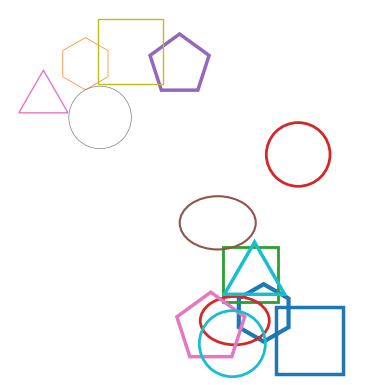[{"shape": "hexagon", "thickness": 3, "radius": 0.37, "center": [0.685, 0.187]}, {"shape": "square", "thickness": 2.5, "radius": 0.43, "center": [0.803, 0.115]}, {"shape": "hexagon", "thickness": 0.5, "radius": 0.34, "center": [0.222, 0.835]}, {"shape": "square", "thickness": 2, "radius": 0.36, "center": [0.651, 0.287]}, {"shape": "circle", "thickness": 2, "radius": 0.41, "center": [0.774, 0.599]}, {"shape": "oval", "thickness": 2, "radius": 0.45, "center": [0.61, 0.167]}, {"shape": "pentagon", "thickness": 2.5, "radius": 0.4, "center": [0.466, 0.831]}, {"shape": "oval", "thickness": 1.5, "radius": 0.49, "center": [0.566, 0.421]}, {"shape": "triangle", "thickness": 1, "radius": 0.37, "center": [0.113, 0.744]}, {"shape": "pentagon", "thickness": 2.5, "radius": 0.46, "center": [0.547, 0.149]}, {"shape": "circle", "thickness": 0.5, "radius": 0.41, "center": [0.26, 0.695]}, {"shape": "square", "thickness": 1, "radius": 0.42, "center": [0.339, 0.866]}, {"shape": "circle", "thickness": 2, "radius": 0.43, "center": [0.603, 0.107]}, {"shape": "triangle", "thickness": 2.5, "radius": 0.45, "center": [0.661, 0.281]}]